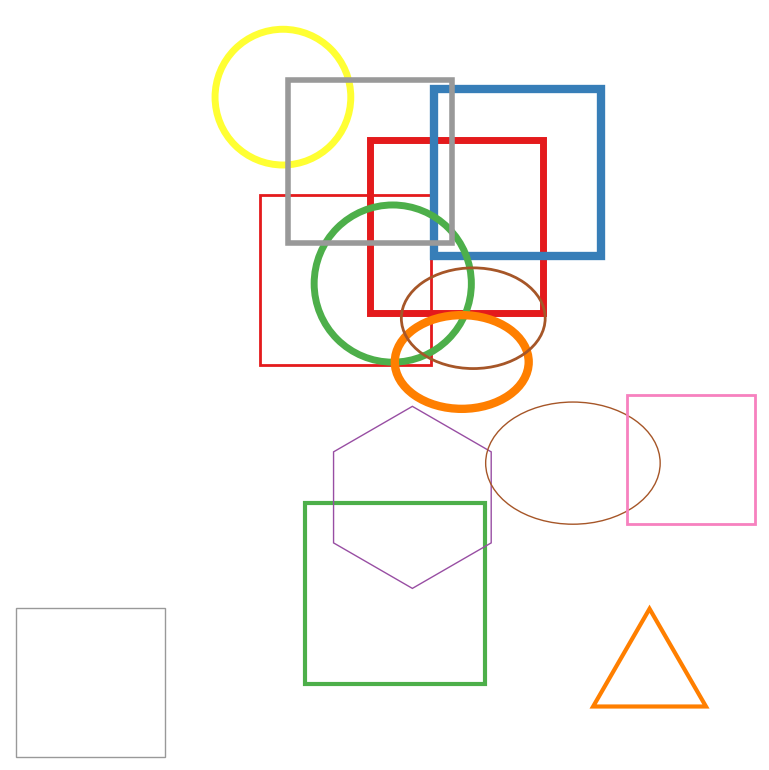[{"shape": "square", "thickness": 1, "radius": 0.55, "center": [0.449, 0.636]}, {"shape": "square", "thickness": 2.5, "radius": 0.56, "center": [0.592, 0.706]}, {"shape": "square", "thickness": 3, "radius": 0.54, "center": [0.672, 0.776]}, {"shape": "square", "thickness": 1.5, "radius": 0.59, "center": [0.513, 0.229]}, {"shape": "circle", "thickness": 2.5, "radius": 0.51, "center": [0.51, 0.632]}, {"shape": "hexagon", "thickness": 0.5, "radius": 0.59, "center": [0.536, 0.354]}, {"shape": "oval", "thickness": 3, "radius": 0.43, "center": [0.6, 0.53]}, {"shape": "triangle", "thickness": 1.5, "radius": 0.42, "center": [0.844, 0.125]}, {"shape": "circle", "thickness": 2.5, "radius": 0.44, "center": [0.367, 0.874]}, {"shape": "oval", "thickness": 1, "radius": 0.47, "center": [0.615, 0.587]}, {"shape": "oval", "thickness": 0.5, "radius": 0.57, "center": [0.744, 0.399]}, {"shape": "square", "thickness": 1, "radius": 0.42, "center": [0.897, 0.403]}, {"shape": "square", "thickness": 0.5, "radius": 0.48, "center": [0.117, 0.114]}, {"shape": "square", "thickness": 2, "radius": 0.53, "center": [0.48, 0.79]}]